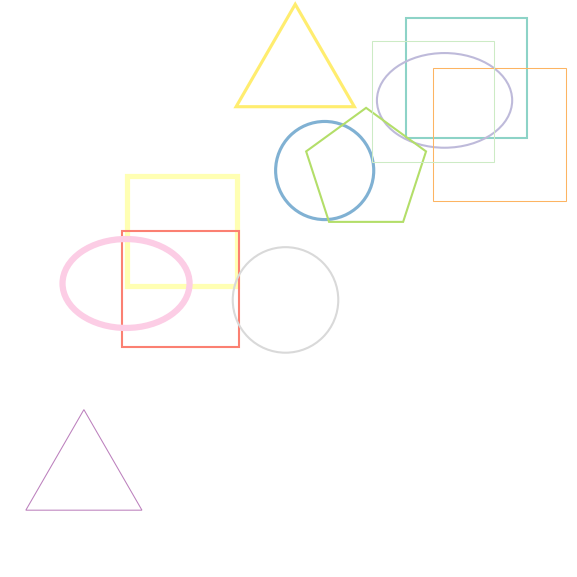[{"shape": "square", "thickness": 1, "radius": 0.52, "center": [0.808, 0.864]}, {"shape": "square", "thickness": 2.5, "radius": 0.48, "center": [0.315, 0.6]}, {"shape": "oval", "thickness": 1, "radius": 0.59, "center": [0.77, 0.825]}, {"shape": "square", "thickness": 1, "radius": 0.51, "center": [0.313, 0.499]}, {"shape": "circle", "thickness": 1.5, "radius": 0.42, "center": [0.562, 0.704]}, {"shape": "square", "thickness": 0.5, "radius": 0.57, "center": [0.865, 0.766]}, {"shape": "pentagon", "thickness": 1, "radius": 0.55, "center": [0.634, 0.703]}, {"shape": "oval", "thickness": 3, "radius": 0.55, "center": [0.218, 0.508]}, {"shape": "circle", "thickness": 1, "radius": 0.46, "center": [0.494, 0.48]}, {"shape": "triangle", "thickness": 0.5, "radius": 0.58, "center": [0.145, 0.174]}, {"shape": "square", "thickness": 0.5, "radius": 0.53, "center": [0.75, 0.824]}, {"shape": "triangle", "thickness": 1.5, "radius": 0.59, "center": [0.511, 0.873]}]